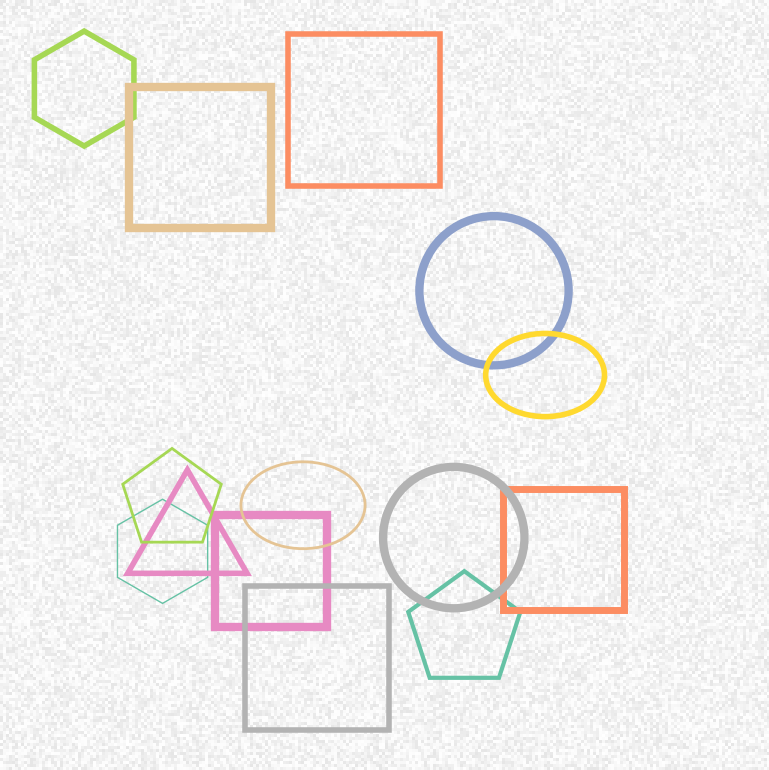[{"shape": "pentagon", "thickness": 1.5, "radius": 0.38, "center": [0.603, 0.182]}, {"shape": "hexagon", "thickness": 0.5, "radius": 0.34, "center": [0.211, 0.284]}, {"shape": "square", "thickness": 2.5, "radius": 0.39, "center": [0.732, 0.286]}, {"shape": "square", "thickness": 2, "radius": 0.49, "center": [0.473, 0.857]}, {"shape": "circle", "thickness": 3, "radius": 0.48, "center": [0.642, 0.622]}, {"shape": "square", "thickness": 3, "radius": 0.36, "center": [0.352, 0.259]}, {"shape": "triangle", "thickness": 2, "radius": 0.45, "center": [0.243, 0.3]}, {"shape": "hexagon", "thickness": 2, "radius": 0.37, "center": [0.109, 0.885]}, {"shape": "pentagon", "thickness": 1, "radius": 0.34, "center": [0.223, 0.35]}, {"shape": "oval", "thickness": 2, "radius": 0.39, "center": [0.708, 0.513]}, {"shape": "square", "thickness": 3, "radius": 0.46, "center": [0.26, 0.796]}, {"shape": "oval", "thickness": 1, "radius": 0.4, "center": [0.394, 0.344]}, {"shape": "square", "thickness": 2, "radius": 0.47, "center": [0.412, 0.145]}, {"shape": "circle", "thickness": 3, "radius": 0.46, "center": [0.589, 0.302]}]